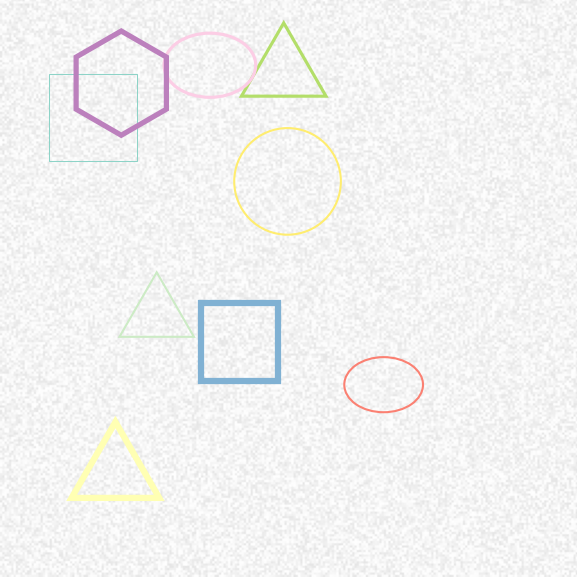[{"shape": "square", "thickness": 0.5, "radius": 0.38, "center": [0.161, 0.796]}, {"shape": "triangle", "thickness": 3, "radius": 0.44, "center": [0.2, 0.181]}, {"shape": "oval", "thickness": 1, "radius": 0.34, "center": [0.664, 0.333]}, {"shape": "square", "thickness": 3, "radius": 0.33, "center": [0.414, 0.407]}, {"shape": "triangle", "thickness": 1.5, "radius": 0.42, "center": [0.491, 0.875]}, {"shape": "oval", "thickness": 1.5, "radius": 0.4, "center": [0.363, 0.886]}, {"shape": "hexagon", "thickness": 2.5, "radius": 0.45, "center": [0.21, 0.855]}, {"shape": "triangle", "thickness": 1, "radius": 0.37, "center": [0.271, 0.453]}, {"shape": "circle", "thickness": 1, "radius": 0.46, "center": [0.498, 0.685]}]